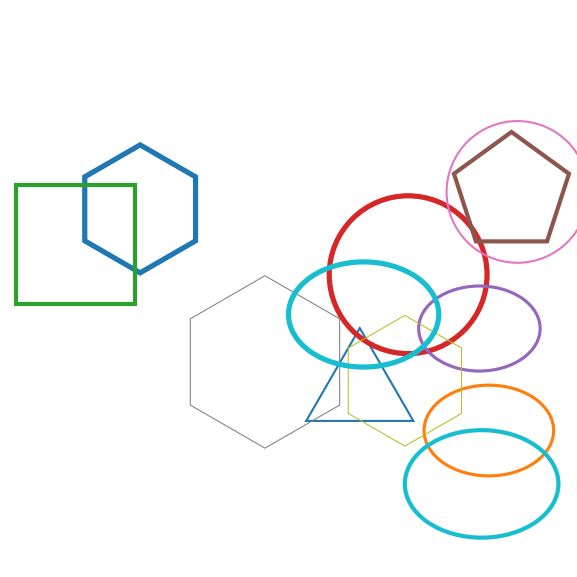[{"shape": "hexagon", "thickness": 2.5, "radius": 0.55, "center": [0.243, 0.637]}, {"shape": "triangle", "thickness": 1, "radius": 0.54, "center": [0.623, 0.324]}, {"shape": "oval", "thickness": 1.5, "radius": 0.56, "center": [0.846, 0.254]}, {"shape": "square", "thickness": 2, "radius": 0.52, "center": [0.131, 0.575]}, {"shape": "circle", "thickness": 2.5, "radius": 0.68, "center": [0.707, 0.523]}, {"shape": "oval", "thickness": 1.5, "radius": 0.53, "center": [0.83, 0.43]}, {"shape": "pentagon", "thickness": 2, "radius": 0.52, "center": [0.886, 0.666]}, {"shape": "circle", "thickness": 1, "radius": 0.61, "center": [0.896, 0.667]}, {"shape": "hexagon", "thickness": 0.5, "radius": 0.75, "center": [0.459, 0.372]}, {"shape": "hexagon", "thickness": 0.5, "radius": 0.57, "center": [0.701, 0.34]}, {"shape": "oval", "thickness": 2.5, "radius": 0.65, "center": [0.63, 0.455]}, {"shape": "oval", "thickness": 2, "radius": 0.66, "center": [0.834, 0.161]}]